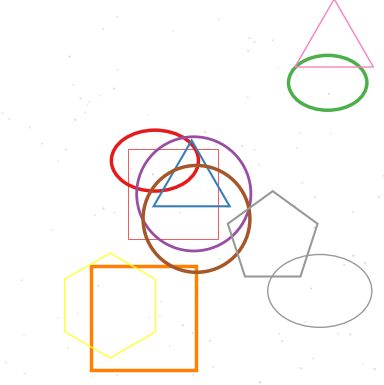[{"shape": "square", "thickness": 0.5, "radius": 0.58, "center": [0.449, 0.497]}, {"shape": "oval", "thickness": 2.5, "radius": 0.57, "center": [0.402, 0.583]}, {"shape": "triangle", "thickness": 1.5, "radius": 0.57, "center": [0.498, 0.521]}, {"shape": "oval", "thickness": 2.5, "radius": 0.51, "center": [0.851, 0.785]}, {"shape": "circle", "thickness": 2, "radius": 0.74, "center": [0.503, 0.496]}, {"shape": "square", "thickness": 2.5, "radius": 0.68, "center": [0.373, 0.174]}, {"shape": "hexagon", "thickness": 1, "radius": 0.68, "center": [0.286, 0.206]}, {"shape": "circle", "thickness": 2.5, "radius": 0.69, "center": [0.51, 0.431]}, {"shape": "triangle", "thickness": 1, "radius": 0.59, "center": [0.868, 0.885]}, {"shape": "oval", "thickness": 1, "radius": 0.68, "center": [0.831, 0.244]}, {"shape": "pentagon", "thickness": 1.5, "radius": 0.61, "center": [0.708, 0.381]}]